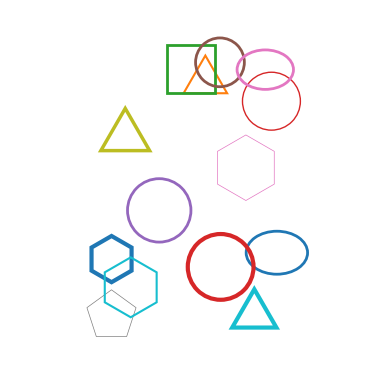[{"shape": "hexagon", "thickness": 3, "radius": 0.3, "center": [0.29, 0.327]}, {"shape": "oval", "thickness": 2, "radius": 0.4, "center": [0.719, 0.344]}, {"shape": "triangle", "thickness": 1.5, "radius": 0.33, "center": [0.533, 0.79]}, {"shape": "square", "thickness": 2, "radius": 0.32, "center": [0.496, 0.821]}, {"shape": "circle", "thickness": 1, "radius": 0.38, "center": [0.705, 0.737]}, {"shape": "circle", "thickness": 3, "radius": 0.43, "center": [0.573, 0.307]}, {"shape": "circle", "thickness": 2, "radius": 0.41, "center": [0.414, 0.454]}, {"shape": "circle", "thickness": 2, "radius": 0.32, "center": [0.571, 0.838]}, {"shape": "oval", "thickness": 2, "radius": 0.37, "center": [0.689, 0.819]}, {"shape": "hexagon", "thickness": 0.5, "radius": 0.43, "center": [0.639, 0.564]}, {"shape": "pentagon", "thickness": 0.5, "radius": 0.34, "center": [0.29, 0.18]}, {"shape": "triangle", "thickness": 2.5, "radius": 0.37, "center": [0.325, 0.645]}, {"shape": "triangle", "thickness": 3, "radius": 0.33, "center": [0.661, 0.182]}, {"shape": "hexagon", "thickness": 1.5, "radius": 0.39, "center": [0.34, 0.254]}]